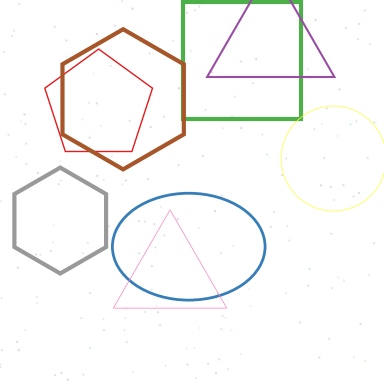[{"shape": "pentagon", "thickness": 1, "radius": 0.74, "center": [0.256, 0.725]}, {"shape": "oval", "thickness": 2, "radius": 0.99, "center": [0.49, 0.359]}, {"shape": "square", "thickness": 3, "radius": 0.76, "center": [0.629, 0.843]}, {"shape": "triangle", "thickness": 1.5, "radius": 0.95, "center": [0.703, 0.896]}, {"shape": "circle", "thickness": 0.5, "radius": 0.68, "center": [0.867, 0.588]}, {"shape": "hexagon", "thickness": 3, "radius": 0.91, "center": [0.32, 0.742]}, {"shape": "triangle", "thickness": 0.5, "radius": 0.85, "center": [0.442, 0.285]}, {"shape": "hexagon", "thickness": 3, "radius": 0.69, "center": [0.156, 0.427]}]